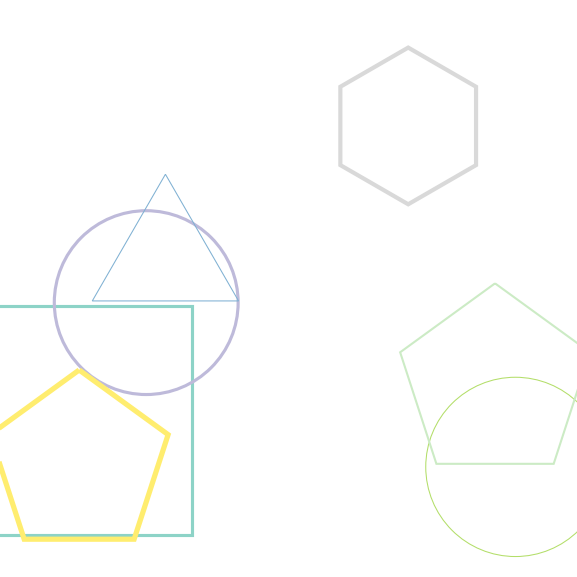[{"shape": "square", "thickness": 1.5, "radius": 0.99, "center": [0.134, 0.271]}, {"shape": "circle", "thickness": 1.5, "radius": 0.8, "center": [0.253, 0.475]}, {"shape": "triangle", "thickness": 0.5, "radius": 0.73, "center": [0.286, 0.551]}, {"shape": "circle", "thickness": 0.5, "radius": 0.78, "center": [0.892, 0.191]}, {"shape": "hexagon", "thickness": 2, "radius": 0.68, "center": [0.707, 0.781]}, {"shape": "pentagon", "thickness": 1, "radius": 0.86, "center": [0.857, 0.336]}, {"shape": "pentagon", "thickness": 2.5, "radius": 0.81, "center": [0.137, 0.196]}]